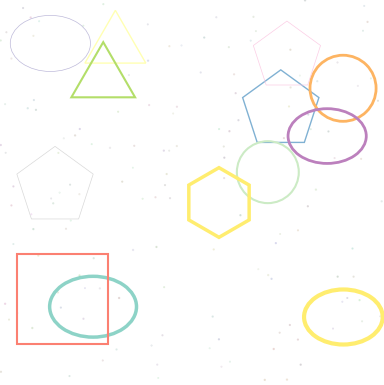[{"shape": "oval", "thickness": 2.5, "radius": 0.56, "center": [0.242, 0.203]}, {"shape": "triangle", "thickness": 1, "radius": 0.46, "center": [0.3, 0.882]}, {"shape": "oval", "thickness": 0.5, "radius": 0.52, "center": [0.131, 0.887]}, {"shape": "square", "thickness": 1.5, "radius": 0.59, "center": [0.162, 0.223]}, {"shape": "pentagon", "thickness": 1, "radius": 0.52, "center": [0.729, 0.714]}, {"shape": "circle", "thickness": 2, "radius": 0.43, "center": [0.891, 0.771]}, {"shape": "triangle", "thickness": 1.5, "radius": 0.48, "center": [0.268, 0.795]}, {"shape": "pentagon", "thickness": 0.5, "radius": 0.46, "center": [0.745, 0.853]}, {"shape": "pentagon", "thickness": 0.5, "radius": 0.52, "center": [0.143, 0.516]}, {"shape": "oval", "thickness": 2, "radius": 0.51, "center": [0.85, 0.647]}, {"shape": "circle", "thickness": 1.5, "radius": 0.4, "center": [0.696, 0.553]}, {"shape": "hexagon", "thickness": 2.5, "radius": 0.45, "center": [0.569, 0.474]}, {"shape": "oval", "thickness": 3, "radius": 0.51, "center": [0.892, 0.177]}]